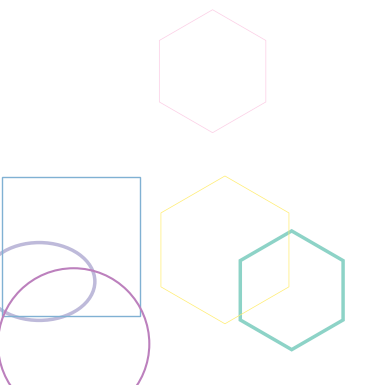[{"shape": "hexagon", "thickness": 2.5, "radius": 0.77, "center": [0.758, 0.246]}, {"shape": "oval", "thickness": 2.5, "radius": 0.72, "center": [0.102, 0.269]}, {"shape": "square", "thickness": 1, "radius": 0.9, "center": [0.184, 0.36]}, {"shape": "hexagon", "thickness": 0.5, "radius": 0.8, "center": [0.552, 0.815]}, {"shape": "circle", "thickness": 1.5, "radius": 0.98, "center": [0.191, 0.107]}, {"shape": "hexagon", "thickness": 0.5, "radius": 0.96, "center": [0.584, 0.351]}]